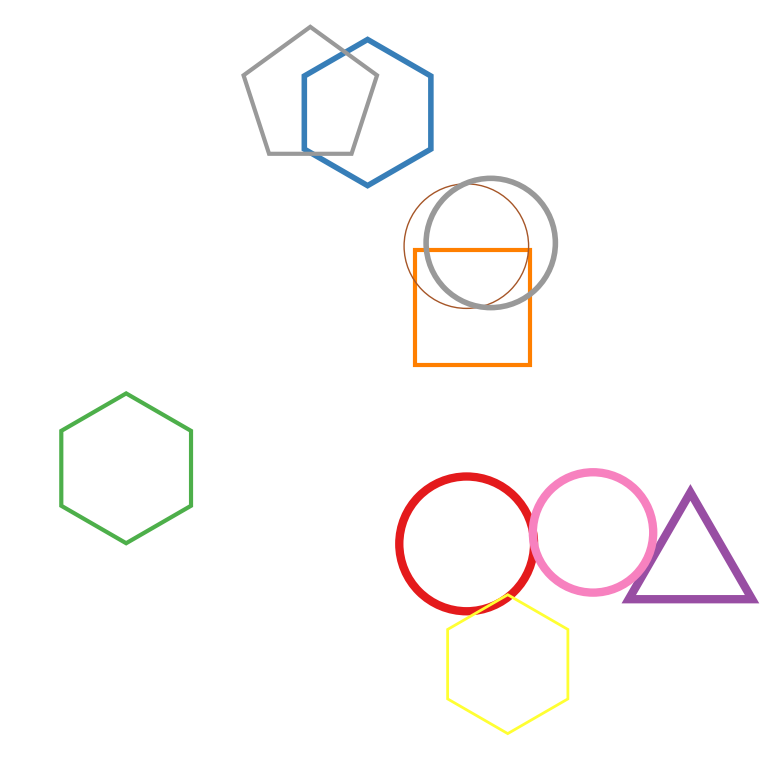[{"shape": "circle", "thickness": 3, "radius": 0.44, "center": [0.606, 0.294]}, {"shape": "hexagon", "thickness": 2, "radius": 0.47, "center": [0.477, 0.854]}, {"shape": "hexagon", "thickness": 1.5, "radius": 0.49, "center": [0.164, 0.392]}, {"shape": "triangle", "thickness": 3, "radius": 0.46, "center": [0.897, 0.268]}, {"shape": "square", "thickness": 1.5, "radius": 0.37, "center": [0.614, 0.601]}, {"shape": "hexagon", "thickness": 1, "radius": 0.45, "center": [0.659, 0.137]}, {"shape": "circle", "thickness": 0.5, "radius": 0.4, "center": [0.606, 0.68]}, {"shape": "circle", "thickness": 3, "radius": 0.39, "center": [0.77, 0.309]}, {"shape": "pentagon", "thickness": 1.5, "radius": 0.46, "center": [0.403, 0.874]}, {"shape": "circle", "thickness": 2, "radius": 0.42, "center": [0.637, 0.684]}]